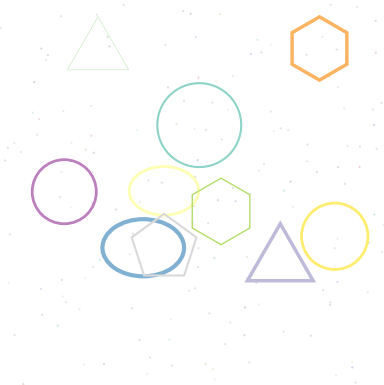[{"shape": "circle", "thickness": 1.5, "radius": 0.54, "center": [0.518, 0.675]}, {"shape": "oval", "thickness": 2, "radius": 0.45, "center": [0.426, 0.504]}, {"shape": "triangle", "thickness": 2.5, "radius": 0.49, "center": [0.728, 0.32]}, {"shape": "oval", "thickness": 3, "radius": 0.53, "center": [0.372, 0.356]}, {"shape": "hexagon", "thickness": 2.5, "radius": 0.41, "center": [0.83, 0.874]}, {"shape": "hexagon", "thickness": 1, "radius": 0.43, "center": [0.574, 0.451]}, {"shape": "pentagon", "thickness": 1.5, "radius": 0.44, "center": [0.426, 0.356]}, {"shape": "circle", "thickness": 2, "radius": 0.42, "center": [0.167, 0.502]}, {"shape": "triangle", "thickness": 0.5, "radius": 0.46, "center": [0.255, 0.865]}, {"shape": "circle", "thickness": 2, "radius": 0.43, "center": [0.869, 0.386]}]